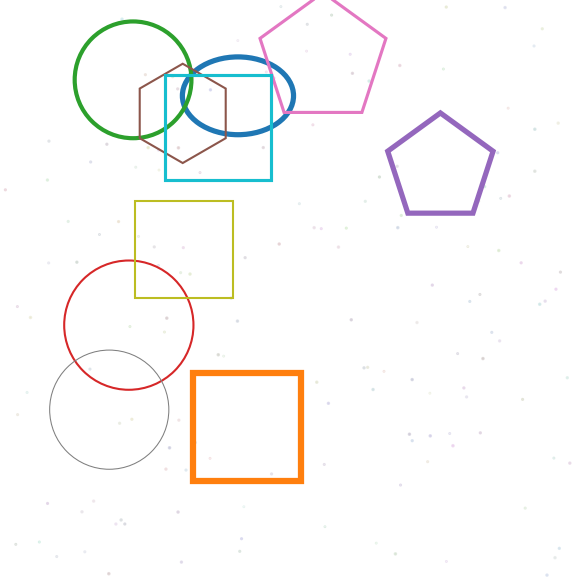[{"shape": "oval", "thickness": 2.5, "radius": 0.48, "center": [0.412, 0.833]}, {"shape": "square", "thickness": 3, "radius": 0.47, "center": [0.428, 0.26]}, {"shape": "circle", "thickness": 2, "radius": 0.51, "center": [0.23, 0.861]}, {"shape": "circle", "thickness": 1, "radius": 0.56, "center": [0.223, 0.436]}, {"shape": "pentagon", "thickness": 2.5, "radius": 0.48, "center": [0.763, 0.708]}, {"shape": "hexagon", "thickness": 1, "radius": 0.43, "center": [0.316, 0.803]}, {"shape": "pentagon", "thickness": 1.5, "radius": 0.57, "center": [0.559, 0.897]}, {"shape": "circle", "thickness": 0.5, "radius": 0.52, "center": [0.189, 0.29]}, {"shape": "square", "thickness": 1, "radius": 0.42, "center": [0.318, 0.567]}, {"shape": "square", "thickness": 1.5, "radius": 0.46, "center": [0.378, 0.779]}]